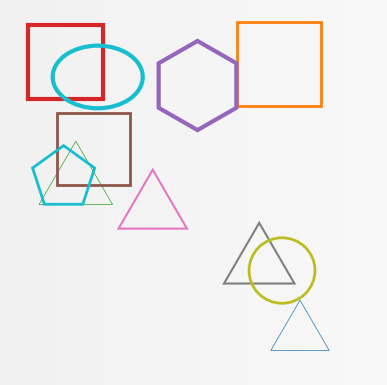[{"shape": "triangle", "thickness": 0.5, "radius": 0.44, "center": [0.774, 0.133]}, {"shape": "square", "thickness": 2, "radius": 0.54, "center": [0.721, 0.834]}, {"shape": "triangle", "thickness": 0.5, "radius": 0.55, "center": [0.196, 0.523]}, {"shape": "square", "thickness": 3, "radius": 0.48, "center": [0.169, 0.839]}, {"shape": "hexagon", "thickness": 3, "radius": 0.58, "center": [0.51, 0.778]}, {"shape": "square", "thickness": 2, "radius": 0.47, "center": [0.242, 0.613]}, {"shape": "triangle", "thickness": 1.5, "radius": 0.51, "center": [0.394, 0.457]}, {"shape": "triangle", "thickness": 1.5, "radius": 0.52, "center": [0.669, 0.316]}, {"shape": "circle", "thickness": 2, "radius": 0.43, "center": [0.728, 0.297]}, {"shape": "pentagon", "thickness": 2, "radius": 0.42, "center": [0.164, 0.538]}, {"shape": "oval", "thickness": 3, "radius": 0.58, "center": [0.252, 0.8]}]